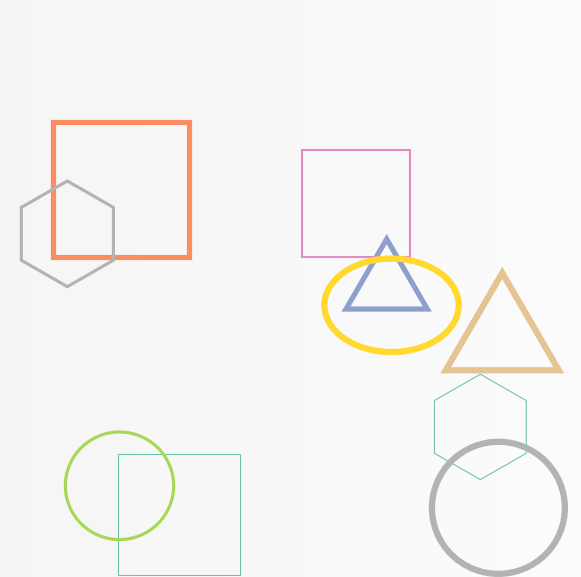[{"shape": "hexagon", "thickness": 0.5, "radius": 0.46, "center": [0.826, 0.26]}, {"shape": "square", "thickness": 0.5, "radius": 0.53, "center": [0.308, 0.108]}, {"shape": "square", "thickness": 2.5, "radius": 0.58, "center": [0.208, 0.671]}, {"shape": "triangle", "thickness": 2.5, "radius": 0.4, "center": [0.665, 0.504]}, {"shape": "square", "thickness": 1, "radius": 0.46, "center": [0.613, 0.647]}, {"shape": "circle", "thickness": 1.5, "radius": 0.47, "center": [0.206, 0.158]}, {"shape": "oval", "thickness": 3, "radius": 0.58, "center": [0.674, 0.47]}, {"shape": "triangle", "thickness": 3, "radius": 0.56, "center": [0.864, 0.414]}, {"shape": "hexagon", "thickness": 1.5, "radius": 0.46, "center": [0.116, 0.594]}, {"shape": "circle", "thickness": 3, "radius": 0.57, "center": [0.857, 0.12]}]